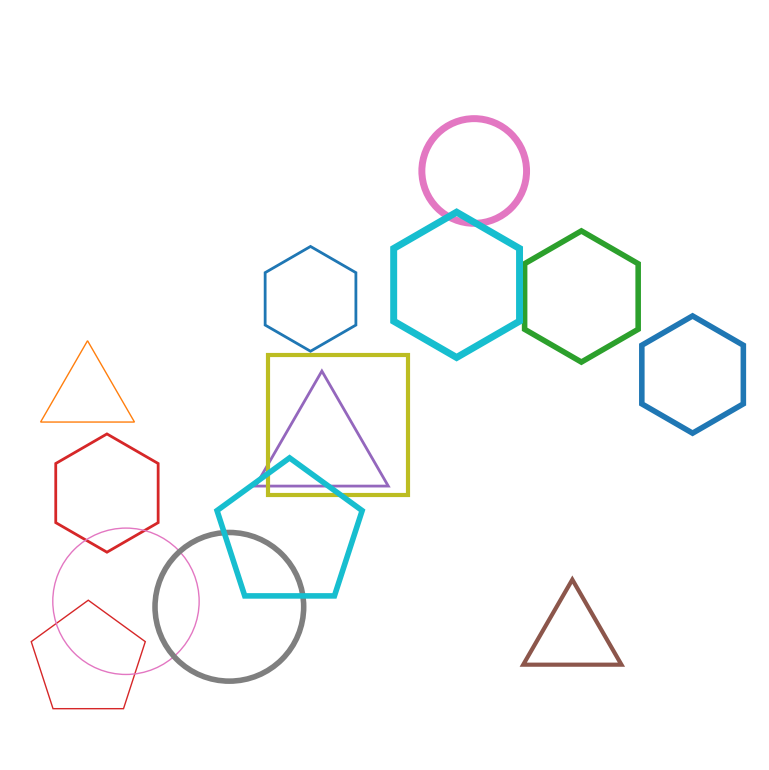[{"shape": "hexagon", "thickness": 2, "radius": 0.38, "center": [0.899, 0.514]}, {"shape": "hexagon", "thickness": 1, "radius": 0.34, "center": [0.403, 0.612]}, {"shape": "triangle", "thickness": 0.5, "radius": 0.35, "center": [0.114, 0.487]}, {"shape": "hexagon", "thickness": 2, "radius": 0.43, "center": [0.755, 0.615]}, {"shape": "hexagon", "thickness": 1, "radius": 0.38, "center": [0.139, 0.36]}, {"shape": "pentagon", "thickness": 0.5, "radius": 0.39, "center": [0.115, 0.143]}, {"shape": "triangle", "thickness": 1, "radius": 0.5, "center": [0.418, 0.419]}, {"shape": "triangle", "thickness": 1.5, "radius": 0.37, "center": [0.743, 0.174]}, {"shape": "circle", "thickness": 0.5, "radius": 0.48, "center": [0.164, 0.219]}, {"shape": "circle", "thickness": 2.5, "radius": 0.34, "center": [0.616, 0.778]}, {"shape": "circle", "thickness": 2, "radius": 0.48, "center": [0.298, 0.212]}, {"shape": "square", "thickness": 1.5, "radius": 0.46, "center": [0.439, 0.448]}, {"shape": "hexagon", "thickness": 2.5, "radius": 0.47, "center": [0.593, 0.63]}, {"shape": "pentagon", "thickness": 2, "radius": 0.5, "center": [0.376, 0.306]}]